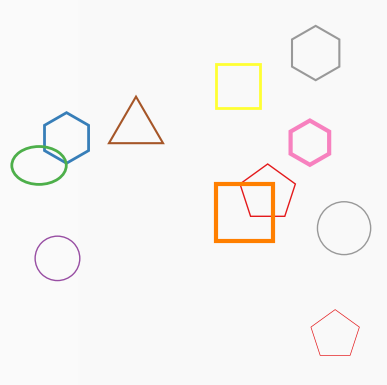[{"shape": "pentagon", "thickness": 0.5, "radius": 0.33, "center": [0.865, 0.13]}, {"shape": "pentagon", "thickness": 1, "radius": 0.38, "center": [0.691, 0.499]}, {"shape": "hexagon", "thickness": 2, "radius": 0.33, "center": [0.172, 0.642]}, {"shape": "oval", "thickness": 2, "radius": 0.35, "center": [0.101, 0.57]}, {"shape": "circle", "thickness": 1, "radius": 0.29, "center": [0.148, 0.329]}, {"shape": "square", "thickness": 3, "radius": 0.37, "center": [0.631, 0.448]}, {"shape": "square", "thickness": 2, "radius": 0.29, "center": [0.615, 0.778]}, {"shape": "triangle", "thickness": 1.5, "radius": 0.4, "center": [0.351, 0.668]}, {"shape": "hexagon", "thickness": 3, "radius": 0.29, "center": [0.8, 0.629]}, {"shape": "circle", "thickness": 1, "radius": 0.34, "center": [0.888, 0.407]}, {"shape": "hexagon", "thickness": 1.5, "radius": 0.35, "center": [0.815, 0.862]}]